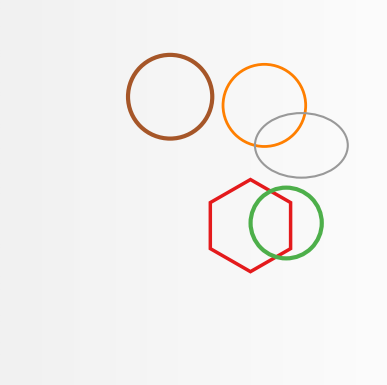[{"shape": "hexagon", "thickness": 2.5, "radius": 0.6, "center": [0.646, 0.414]}, {"shape": "circle", "thickness": 3, "radius": 0.46, "center": [0.739, 0.421]}, {"shape": "circle", "thickness": 2, "radius": 0.53, "center": [0.682, 0.726]}, {"shape": "circle", "thickness": 3, "radius": 0.54, "center": [0.439, 0.749]}, {"shape": "oval", "thickness": 1.5, "radius": 0.6, "center": [0.778, 0.622]}]